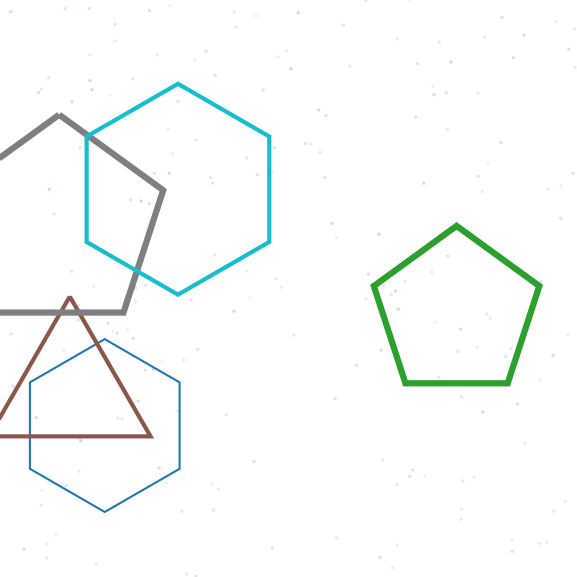[{"shape": "hexagon", "thickness": 1, "radius": 0.75, "center": [0.181, 0.262]}, {"shape": "pentagon", "thickness": 3, "radius": 0.75, "center": [0.791, 0.457]}, {"shape": "triangle", "thickness": 2, "radius": 0.81, "center": [0.121, 0.324]}, {"shape": "pentagon", "thickness": 3, "radius": 0.95, "center": [0.102, 0.611]}, {"shape": "hexagon", "thickness": 2, "radius": 0.91, "center": [0.308, 0.671]}]